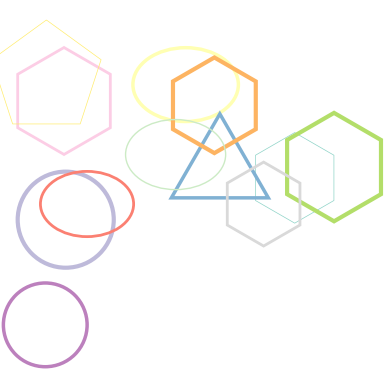[{"shape": "hexagon", "thickness": 0.5, "radius": 0.59, "center": [0.765, 0.538]}, {"shape": "oval", "thickness": 2.5, "radius": 0.68, "center": [0.482, 0.78]}, {"shape": "circle", "thickness": 3, "radius": 0.62, "center": [0.171, 0.429]}, {"shape": "oval", "thickness": 2, "radius": 0.61, "center": [0.226, 0.47]}, {"shape": "triangle", "thickness": 2.5, "radius": 0.73, "center": [0.571, 0.559]}, {"shape": "hexagon", "thickness": 3, "radius": 0.62, "center": [0.557, 0.727]}, {"shape": "hexagon", "thickness": 3, "radius": 0.7, "center": [0.868, 0.566]}, {"shape": "hexagon", "thickness": 2, "radius": 0.69, "center": [0.166, 0.738]}, {"shape": "hexagon", "thickness": 2, "radius": 0.55, "center": [0.685, 0.47]}, {"shape": "circle", "thickness": 2.5, "radius": 0.54, "center": [0.118, 0.156]}, {"shape": "oval", "thickness": 1, "radius": 0.65, "center": [0.456, 0.598]}, {"shape": "pentagon", "thickness": 0.5, "radius": 0.75, "center": [0.121, 0.799]}]